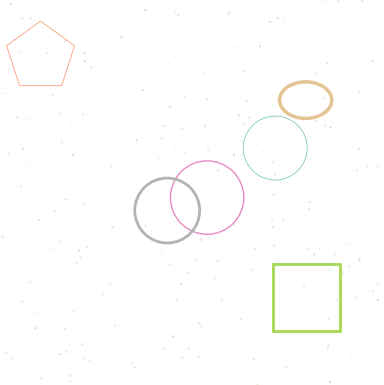[{"shape": "circle", "thickness": 0.5, "radius": 0.42, "center": [0.715, 0.615]}, {"shape": "pentagon", "thickness": 0.5, "radius": 0.46, "center": [0.105, 0.852]}, {"shape": "circle", "thickness": 1, "radius": 0.48, "center": [0.538, 0.487]}, {"shape": "square", "thickness": 2, "radius": 0.43, "center": [0.796, 0.227]}, {"shape": "oval", "thickness": 2.5, "radius": 0.34, "center": [0.794, 0.74]}, {"shape": "circle", "thickness": 2, "radius": 0.42, "center": [0.434, 0.453]}]